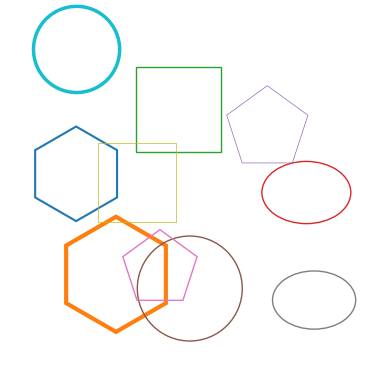[{"shape": "hexagon", "thickness": 1.5, "radius": 0.61, "center": [0.198, 0.549]}, {"shape": "hexagon", "thickness": 3, "radius": 0.75, "center": [0.301, 0.287]}, {"shape": "square", "thickness": 1, "radius": 0.55, "center": [0.463, 0.715]}, {"shape": "oval", "thickness": 1, "radius": 0.58, "center": [0.796, 0.5]}, {"shape": "pentagon", "thickness": 0.5, "radius": 0.55, "center": [0.694, 0.667]}, {"shape": "circle", "thickness": 1, "radius": 0.68, "center": [0.493, 0.251]}, {"shape": "pentagon", "thickness": 1, "radius": 0.51, "center": [0.416, 0.302]}, {"shape": "oval", "thickness": 1, "radius": 0.54, "center": [0.816, 0.221]}, {"shape": "square", "thickness": 0.5, "radius": 0.51, "center": [0.356, 0.526]}, {"shape": "circle", "thickness": 2.5, "radius": 0.56, "center": [0.199, 0.872]}]